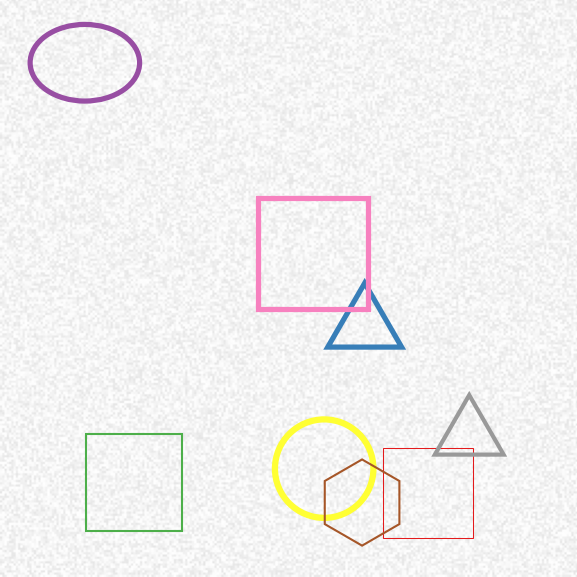[{"shape": "square", "thickness": 0.5, "radius": 0.39, "center": [0.742, 0.145]}, {"shape": "triangle", "thickness": 2.5, "radius": 0.37, "center": [0.632, 0.435]}, {"shape": "square", "thickness": 1, "radius": 0.42, "center": [0.232, 0.163]}, {"shape": "oval", "thickness": 2.5, "radius": 0.47, "center": [0.147, 0.89]}, {"shape": "circle", "thickness": 3, "radius": 0.43, "center": [0.561, 0.188]}, {"shape": "hexagon", "thickness": 1, "radius": 0.37, "center": [0.627, 0.129]}, {"shape": "square", "thickness": 2.5, "radius": 0.48, "center": [0.542, 0.56]}, {"shape": "triangle", "thickness": 2, "radius": 0.34, "center": [0.813, 0.246]}]